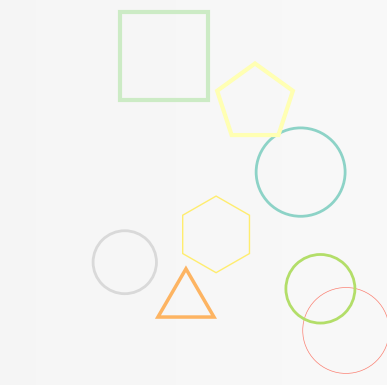[{"shape": "circle", "thickness": 2, "radius": 0.57, "center": [0.776, 0.553]}, {"shape": "pentagon", "thickness": 3, "radius": 0.51, "center": [0.658, 0.732]}, {"shape": "circle", "thickness": 0.5, "radius": 0.56, "center": [0.893, 0.142]}, {"shape": "triangle", "thickness": 2.5, "radius": 0.42, "center": [0.48, 0.218]}, {"shape": "circle", "thickness": 2, "radius": 0.45, "center": [0.827, 0.25]}, {"shape": "circle", "thickness": 2, "radius": 0.41, "center": [0.322, 0.319]}, {"shape": "square", "thickness": 3, "radius": 0.57, "center": [0.423, 0.854]}, {"shape": "hexagon", "thickness": 1, "radius": 0.5, "center": [0.558, 0.391]}]